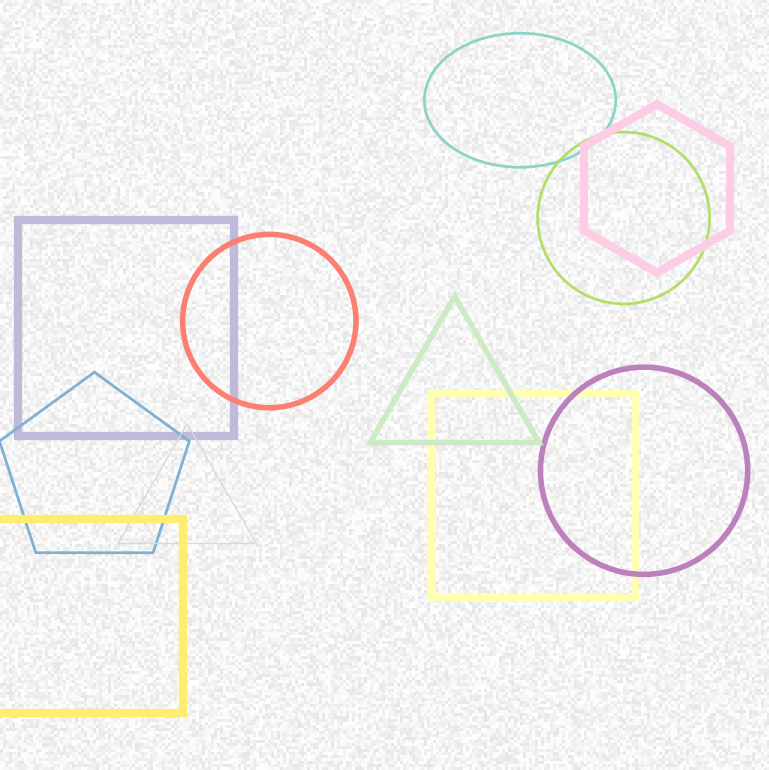[{"shape": "oval", "thickness": 1, "radius": 0.62, "center": [0.675, 0.87]}, {"shape": "square", "thickness": 2.5, "radius": 0.66, "center": [0.692, 0.357]}, {"shape": "square", "thickness": 3, "radius": 0.7, "center": [0.164, 0.574]}, {"shape": "circle", "thickness": 2, "radius": 0.56, "center": [0.35, 0.583]}, {"shape": "pentagon", "thickness": 1, "radius": 0.65, "center": [0.123, 0.387]}, {"shape": "circle", "thickness": 1, "radius": 0.56, "center": [0.81, 0.717]}, {"shape": "hexagon", "thickness": 3, "radius": 0.55, "center": [0.853, 0.755]}, {"shape": "triangle", "thickness": 0.5, "radius": 0.52, "center": [0.243, 0.346]}, {"shape": "circle", "thickness": 2, "radius": 0.67, "center": [0.836, 0.389]}, {"shape": "triangle", "thickness": 2, "radius": 0.63, "center": [0.59, 0.488]}, {"shape": "square", "thickness": 3, "radius": 0.63, "center": [0.112, 0.2]}]